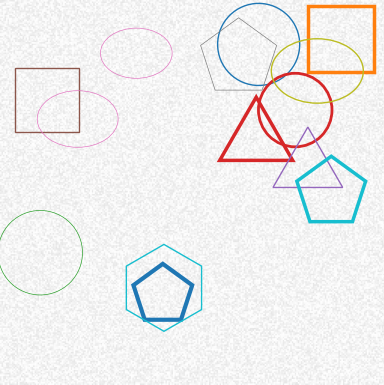[{"shape": "circle", "thickness": 1, "radius": 0.53, "center": [0.672, 0.885]}, {"shape": "pentagon", "thickness": 3, "radius": 0.4, "center": [0.423, 0.234]}, {"shape": "square", "thickness": 2.5, "radius": 0.42, "center": [0.886, 0.899]}, {"shape": "circle", "thickness": 0.5, "radius": 0.55, "center": [0.104, 0.344]}, {"shape": "circle", "thickness": 2, "radius": 0.48, "center": [0.767, 0.714]}, {"shape": "triangle", "thickness": 2.5, "radius": 0.55, "center": [0.665, 0.638]}, {"shape": "triangle", "thickness": 1, "radius": 0.52, "center": [0.8, 0.565]}, {"shape": "square", "thickness": 1, "radius": 0.42, "center": [0.123, 0.741]}, {"shape": "oval", "thickness": 0.5, "radius": 0.53, "center": [0.202, 0.691]}, {"shape": "oval", "thickness": 0.5, "radius": 0.47, "center": [0.354, 0.862]}, {"shape": "pentagon", "thickness": 0.5, "radius": 0.52, "center": [0.62, 0.85]}, {"shape": "oval", "thickness": 1, "radius": 0.6, "center": [0.824, 0.816]}, {"shape": "pentagon", "thickness": 2.5, "radius": 0.47, "center": [0.86, 0.5]}, {"shape": "hexagon", "thickness": 1, "radius": 0.56, "center": [0.426, 0.252]}]